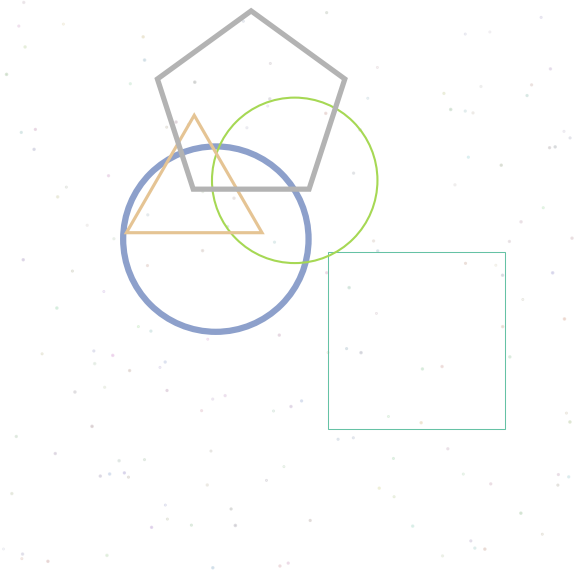[{"shape": "square", "thickness": 0.5, "radius": 0.77, "center": [0.721, 0.409]}, {"shape": "circle", "thickness": 3, "radius": 0.8, "center": [0.374, 0.585]}, {"shape": "circle", "thickness": 1, "radius": 0.72, "center": [0.51, 0.687]}, {"shape": "triangle", "thickness": 1.5, "radius": 0.68, "center": [0.336, 0.664]}, {"shape": "pentagon", "thickness": 2.5, "radius": 0.85, "center": [0.435, 0.81]}]